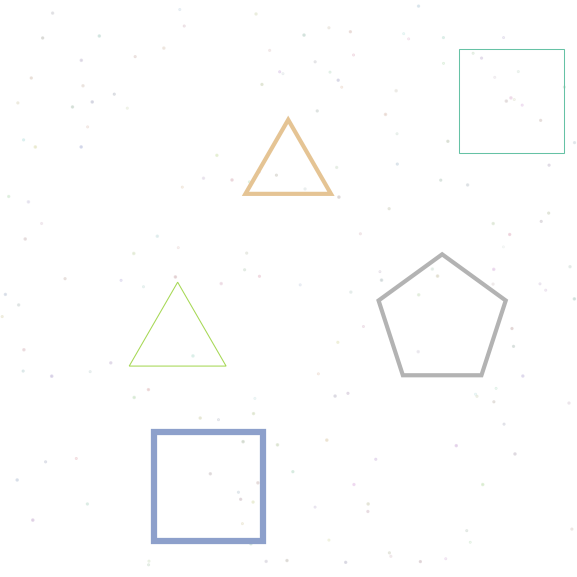[{"shape": "square", "thickness": 0.5, "radius": 0.45, "center": [0.886, 0.824]}, {"shape": "square", "thickness": 3, "radius": 0.47, "center": [0.361, 0.157]}, {"shape": "triangle", "thickness": 0.5, "radius": 0.48, "center": [0.308, 0.414]}, {"shape": "triangle", "thickness": 2, "radius": 0.43, "center": [0.499, 0.706]}, {"shape": "pentagon", "thickness": 2, "radius": 0.58, "center": [0.766, 0.443]}]